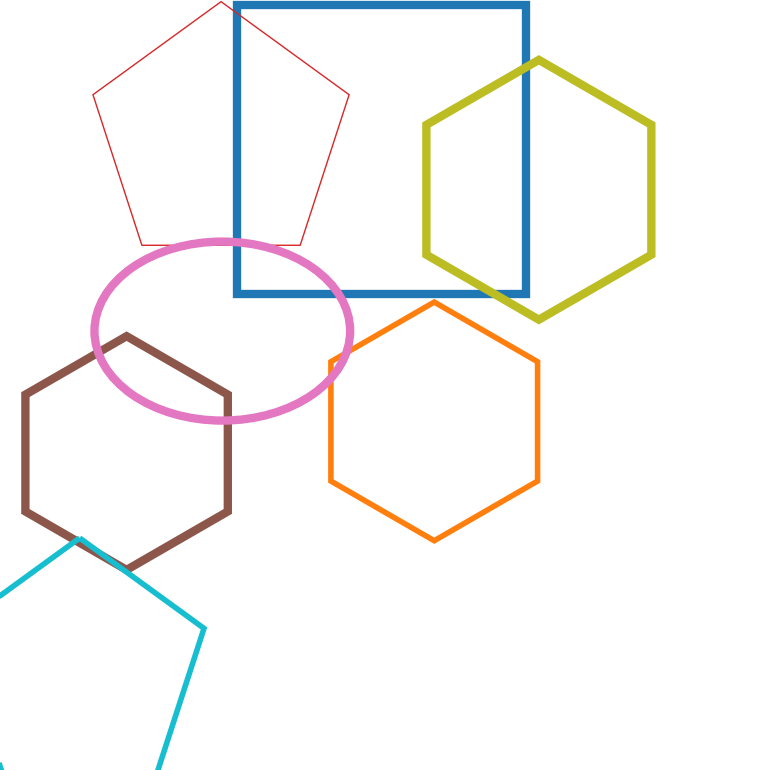[{"shape": "square", "thickness": 3, "radius": 0.94, "center": [0.496, 0.805]}, {"shape": "hexagon", "thickness": 2, "radius": 0.77, "center": [0.564, 0.453]}, {"shape": "pentagon", "thickness": 0.5, "radius": 0.87, "center": [0.287, 0.823]}, {"shape": "hexagon", "thickness": 3, "radius": 0.76, "center": [0.164, 0.412]}, {"shape": "oval", "thickness": 3, "radius": 0.83, "center": [0.289, 0.57]}, {"shape": "hexagon", "thickness": 3, "radius": 0.84, "center": [0.7, 0.754]}, {"shape": "pentagon", "thickness": 2, "radius": 0.85, "center": [0.103, 0.131]}]